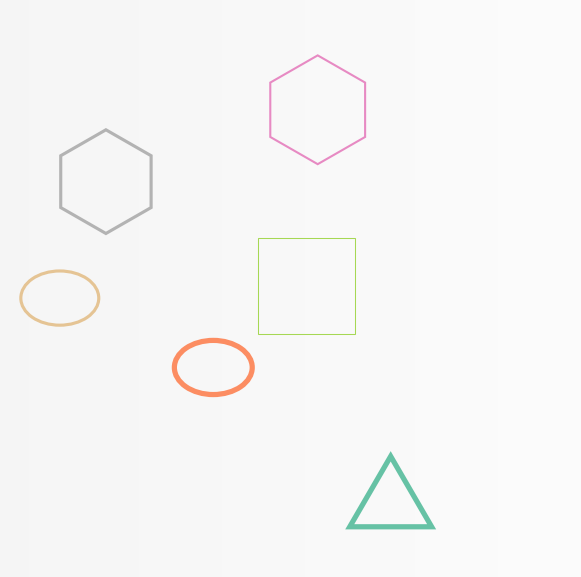[{"shape": "triangle", "thickness": 2.5, "radius": 0.41, "center": [0.672, 0.128]}, {"shape": "oval", "thickness": 2.5, "radius": 0.33, "center": [0.367, 0.363]}, {"shape": "hexagon", "thickness": 1, "radius": 0.47, "center": [0.547, 0.809]}, {"shape": "square", "thickness": 0.5, "radius": 0.42, "center": [0.527, 0.504]}, {"shape": "oval", "thickness": 1.5, "radius": 0.34, "center": [0.103, 0.483]}, {"shape": "hexagon", "thickness": 1.5, "radius": 0.45, "center": [0.182, 0.685]}]